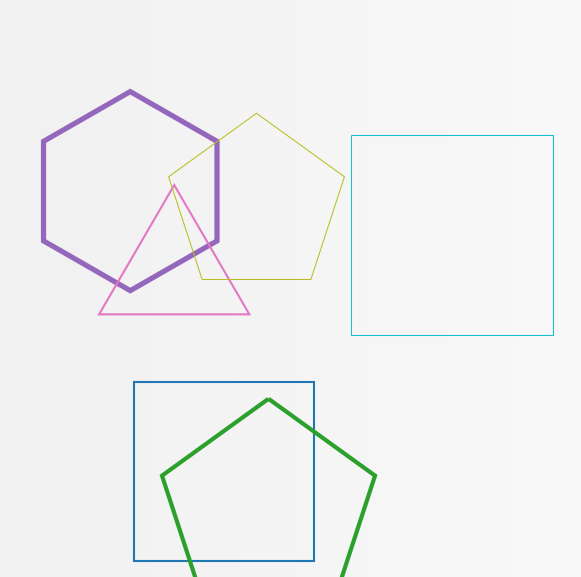[{"shape": "square", "thickness": 1, "radius": 0.77, "center": [0.386, 0.183]}, {"shape": "pentagon", "thickness": 2, "radius": 0.96, "center": [0.462, 0.116]}, {"shape": "hexagon", "thickness": 2.5, "radius": 0.86, "center": [0.224, 0.668]}, {"shape": "triangle", "thickness": 1, "radius": 0.75, "center": [0.3, 0.529]}, {"shape": "pentagon", "thickness": 0.5, "radius": 0.8, "center": [0.441, 0.644]}, {"shape": "square", "thickness": 0.5, "radius": 0.87, "center": [0.777, 0.593]}]